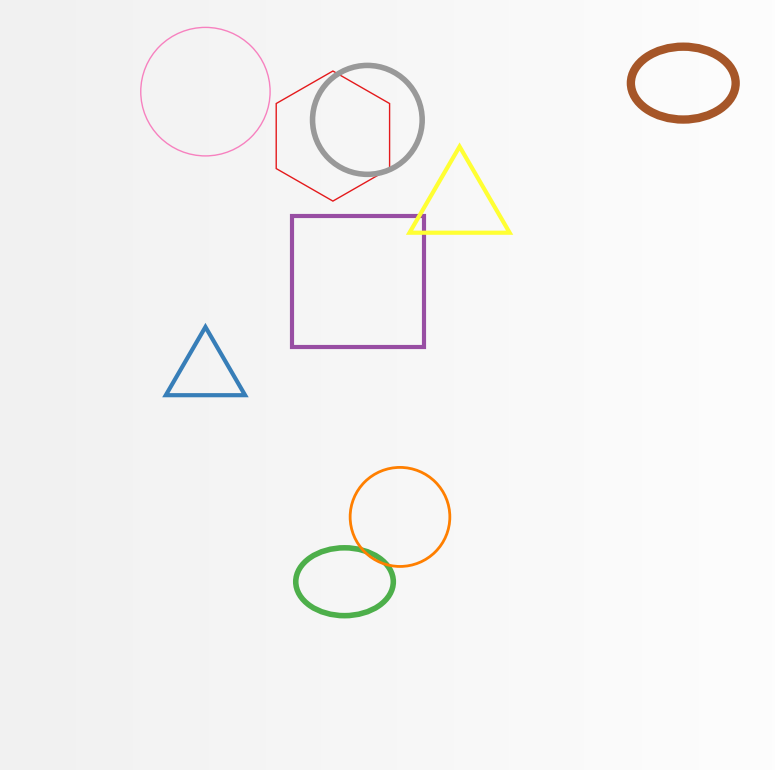[{"shape": "hexagon", "thickness": 0.5, "radius": 0.42, "center": [0.43, 0.823]}, {"shape": "triangle", "thickness": 1.5, "radius": 0.3, "center": [0.265, 0.516]}, {"shape": "oval", "thickness": 2, "radius": 0.31, "center": [0.445, 0.244]}, {"shape": "square", "thickness": 1.5, "radius": 0.43, "center": [0.462, 0.634]}, {"shape": "circle", "thickness": 1, "radius": 0.32, "center": [0.516, 0.329]}, {"shape": "triangle", "thickness": 1.5, "radius": 0.37, "center": [0.593, 0.735]}, {"shape": "oval", "thickness": 3, "radius": 0.34, "center": [0.882, 0.892]}, {"shape": "circle", "thickness": 0.5, "radius": 0.42, "center": [0.265, 0.881]}, {"shape": "circle", "thickness": 2, "radius": 0.35, "center": [0.474, 0.844]}]